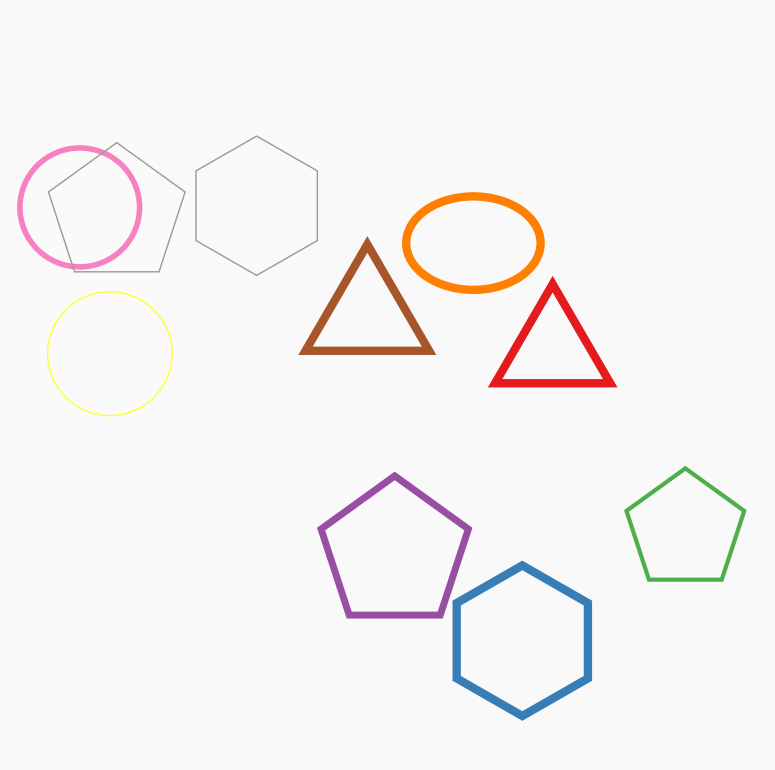[{"shape": "triangle", "thickness": 3, "radius": 0.43, "center": [0.713, 0.545]}, {"shape": "hexagon", "thickness": 3, "radius": 0.49, "center": [0.674, 0.168]}, {"shape": "pentagon", "thickness": 1.5, "radius": 0.4, "center": [0.884, 0.312]}, {"shape": "pentagon", "thickness": 2.5, "radius": 0.5, "center": [0.509, 0.282]}, {"shape": "oval", "thickness": 3, "radius": 0.43, "center": [0.611, 0.684]}, {"shape": "circle", "thickness": 0.5, "radius": 0.4, "center": [0.142, 0.541]}, {"shape": "triangle", "thickness": 3, "radius": 0.46, "center": [0.474, 0.59]}, {"shape": "circle", "thickness": 2, "radius": 0.39, "center": [0.103, 0.731]}, {"shape": "pentagon", "thickness": 0.5, "radius": 0.46, "center": [0.151, 0.722]}, {"shape": "hexagon", "thickness": 0.5, "radius": 0.45, "center": [0.331, 0.733]}]